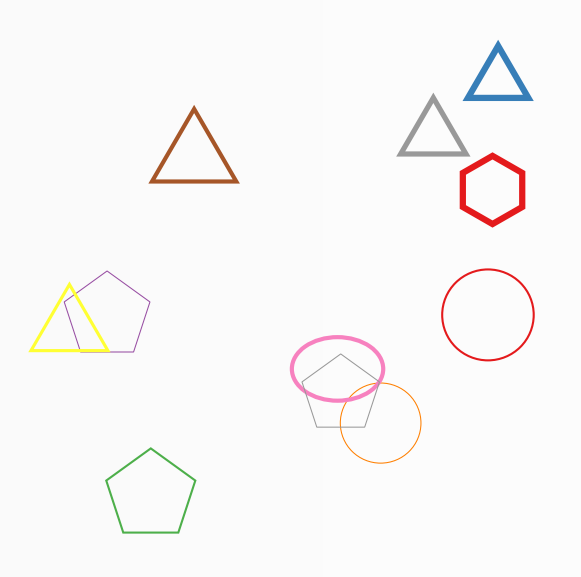[{"shape": "hexagon", "thickness": 3, "radius": 0.3, "center": [0.847, 0.67]}, {"shape": "circle", "thickness": 1, "radius": 0.39, "center": [0.839, 0.454]}, {"shape": "triangle", "thickness": 3, "radius": 0.3, "center": [0.857, 0.86]}, {"shape": "pentagon", "thickness": 1, "radius": 0.4, "center": [0.259, 0.142]}, {"shape": "pentagon", "thickness": 0.5, "radius": 0.39, "center": [0.184, 0.452]}, {"shape": "circle", "thickness": 0.5, "radius": 0.35, "center": [0.655, 0.267]}, {"shape": "triangle", "thickness": 1.5, "radius": 0.38, "center": [0.119, 0.43]}, {"shape": "triangle", "thickness": 2, "radius": 0.42, "center": [0.334, 0.727]}, {"shape": "oval", "thickness": 2, "radius": 0.39, "center": [0.581, 0.36]}, {"shape": "pentagon", "thickness": 0.5, "radius": 0.35, "center": [0.586, 0.316]}, {"shape": "triangle", "thickness": 2.5, "radius": 0.32, "center": [0.746, 0.765]}]